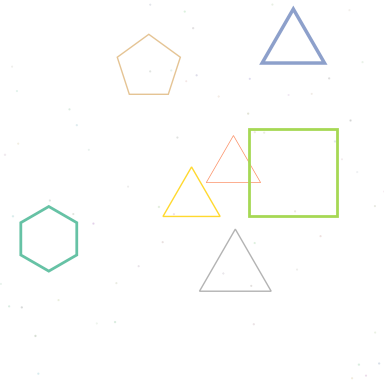[{"shape": "hexagon", "thickness": 2, "radius": 0.42, "center": [0.127, 0.38]}, {"shape": "triangle", "thickness": 0.5, "radius": 0.41, "center": [0.606, 0.566]}, {"shape": "triangle", "thickness": 2.5, "radius": 0.47, "center": [0.762, 0.883]}, {"shape": "square", "thickness": 2, "radius": 0.57, "center": [0.76, 0.551]}, {"shape": "triangle", "thickness": 1, "radius": 0.43, "center": [0.498, 0.481]}, {"shape": "pentagon", "thickness": 1, "radius": 0.43, "center": [0.387, 0.825]}, {"shape": "triangle", "thickness": 1, "radius": 0.54, "center": [0.611, 0.297]}]